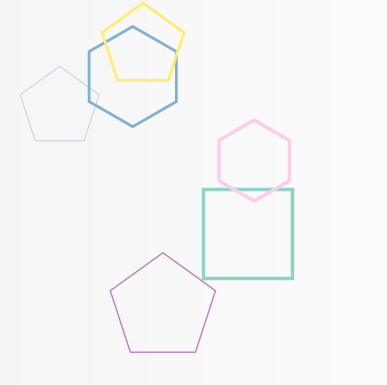[{"shape": "square", "thickness": 2.5, "radius": 0.58, "center": [0.638, 0.393]}, {"shape": "pentagon", "thickness": 0.5, "radius": 0.54, "center": [0.154, 0.721]}, {"shape": "hexagon", "thickness": 2, "radius": 0.65, "center": [0.343, 0.801]}, {"shape": "hexagon", "thickness": 2.5, "radius": 0.53, "center": [0.656, 0.583]}, {"shape": "pentagon", "thickness": 1, "radius": 0.71, "center": [0.42, 0.201]}, {"shape": "pentagon", "thickness": 2, "radius": 0.56, "center": [0.369, 0.881]}]